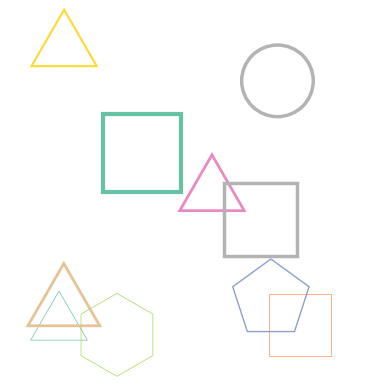[{"shape": "triangle", "thickness": 0.5, "radius": 0.43, "center": [0.153, 0.159]}, {"shape": "square", "thickness": 3, "radius": 0.51, "center": [0.368, 0.603]}, {"shape": "square", "thickness": 0.5, "radius": 0.4, "center": [0.779, 0.157]}, {"shape": "pentagon", "thickness": 1, "radius": 0.52, "center": [0.704, 0.223]}, {"shape": "triangle", "thickness": 2, "radius": 0.48, "center": [0.551, 0.501]}, {"shape": "hexagon", "thickness": 0.5, "radius": 0.54, "center": [0.304, 0.13]}, {"shape": "triangle", "thickness": 1.5, "radius": 0.49, "center": [0.167, 0.877]}, {"shape": "triangle", "thickness": 2, "radius": 0.54, "center": [0.166, 0.208]}, {"shape": "circle", "thickness": 2.5, "radius": 0.46, "center": [0.721, 0.79]}, {"shape": "square", "thickness": 2.5, "radius": 0.48, "center": [0.677, 0.43]}]